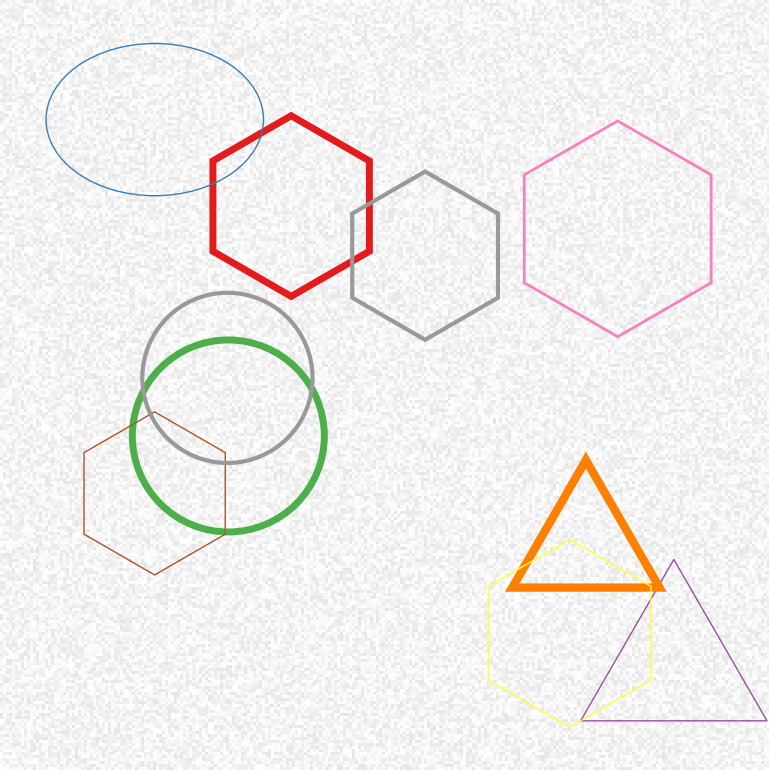[{"shape": "hexagon", "thickness": 2.5, "radius": 0.59, "center": [0.378, 0.732]}, {"shape": "oval", "thickness": 0.5, "radius": 0.71, "center": [0.201, 0.845]}, {"shape": "circle", "thickness": 2.5, "radius": 0.62, "center": [0.297, 0.434]}, {"shape": "triangle", "thickness": 0.5, "radius": 0.7, "center": [0.875, 0.134]}, {"shape": "triangle", "thickness": 3, "radius": 0.55, "center": [0.761, 0.292]}, {"shape": "hexagon", "thickness": 0.5, "radius": 0.61, "center": [0.74, 0.177]}, {"shape": "hexagon", "thickness": 0.5, "radius": 0.53, "center": [0.201, 0.359]}, {"shape": "hexagon", "thickness": 1, "radius": 0.7, "center": [0.802, 0.703]}, {"shape": "hexagon", "thickness": 1.5, "radius": 0.55, "center": [0.552, 0.668]}, {"shape": "circle", "thickness": 1.5, "radius": 0.55, "center": [0.295, 0.509]}]